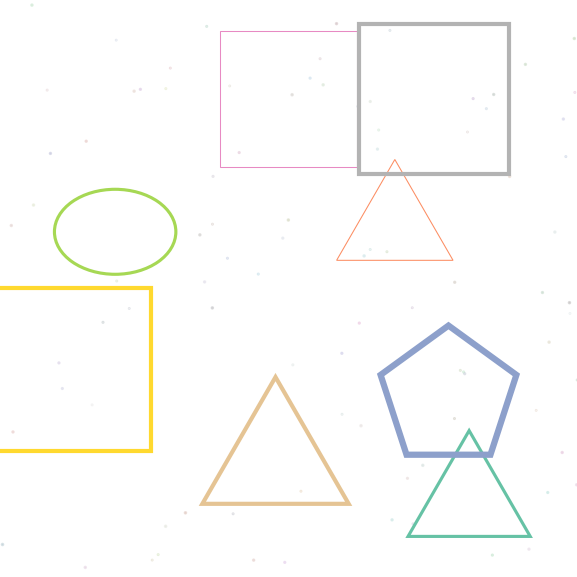[{"shape": "triangle", "thickness": 1.5, "radius": 0.61, "center": [0.812, 0.131]}, {"shape": "triangle", "thickness": 0.5, "radius": 0.58, "center": [0.684, 0.607]}, {"shape": "pentagon", "thickness": 3, "radius": 0.62, "center": [0.777, 0.312]}, {"shape": "square", "thickness": 0.5, "radius": 0.59, "center": [0.499, 0.828]}, {"shape": "oval", "thickness": 1.5, "radius": 0.53, "center": [0.199, 0.598]}, {"shape": "square", "thickness": 2, "radius": 0.7, "center": [0.121, 0.359]}, {"shape": "triangle", "thickness": 2, "radius": 0.73, "center": [0.477, 0.2]}, {"shape": "square", "thickness": 2, "radius": 0.65, "center": [0.752, 0.828]}]